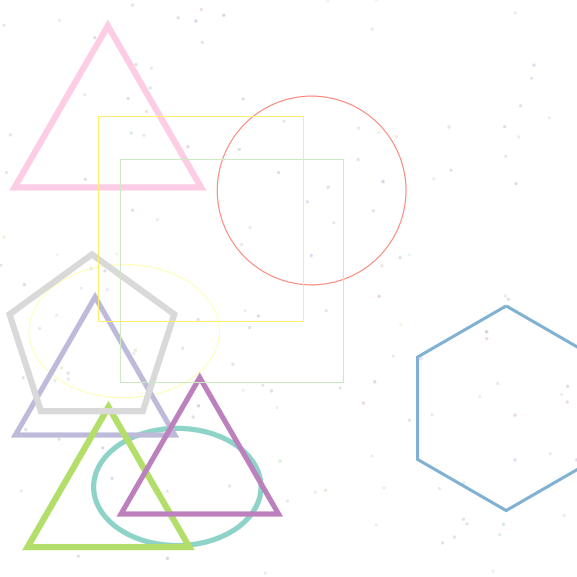[{"shape": "oval", "thickness": 2.5, "radius": 0.72, "center": [0.307, 0.156]}, {"shape": "oval", "thickness": 0.5, "radius": 0.82, "center": [0.215, 0.426]}, {"shape": "triangle", "thickness": 2.5, "radius": 0.8, "center": [0.165, 0.326]}, {"shape": "circle", "thickness": 0.5, "radius": 0.82, "center": [0.54, 0.669]}, {"shape": "hexagon", "thickness": 1.5, "radius": 0.89, "center": [0.876, 0.292]}, {"shape": "triangle", "thickness": 3, "radius": 0.81, "center": [0.188, 0.133]}, {"shape": "triangle", "thickness": 3, "radius": 0.93, "center": [0.187, 0.768]}, {"shape": "pentagon", "thickness": 3, "radius": 0.75, "center": [0.159, 0.409]}, {"shape": "triangle", "thickness": 2.5, "radius": 0.79, "center": [0.346, 0.188]}, {"shape": "square", "thickness": 0.5, "radius": 0.97, "center": [0.401, 0.53]}, {"shape": "square", "thickness": 0.5, "radius": 0.89, "center": [0.347, 0.621]}]